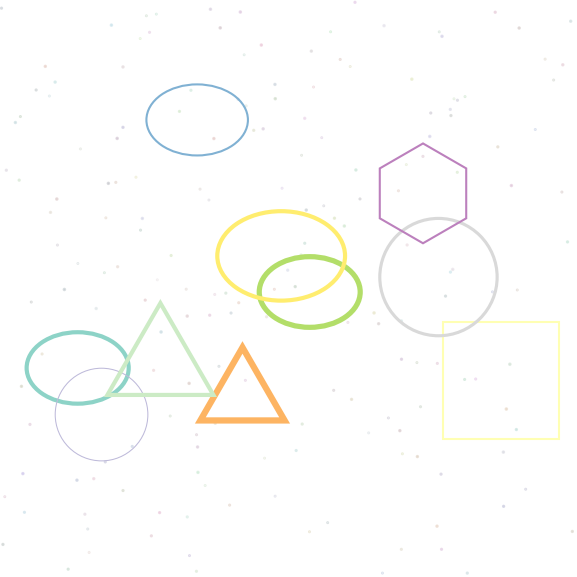[{"shape": "oval", "thickness": 2, "radius": 0.44, "center": [0.134, 0.362]}, {"shape": "square", "thickness": 1, "radius": 0.5, "center": [0.868, 0.34]}, {"shape": "circle", "thickness": 0.5, "radius": 0.4, "center": [0.176, 0.281]}, {"shape": "oval", "thickness": 1, "radius": 0.44, "center": [0.341, 0.791]}, {"shape": "triangle", "thickness": 3, "radius": 0.42, "center": [0.42, 0.313]}, {"shape": "oval", "thickness": 2.5, "radius": 0.44, "center": [0.536, 0.494]}, {"shape": "circle", "thickness": 1.5, "radius": 0.51, "center": [0.759, 0.519]}, {"shape": "hexagon", "thickness": 1, "radius": 0.43, "center": [0.732, 0.664]}, {"shape": "triangle", "thickness": 2, "radius": 0.53, "center": [0.278, 0.368]}, {"shape": "oval", "thickness": 2, "radius": 0.55, "center": [0.487, 0.556]}]